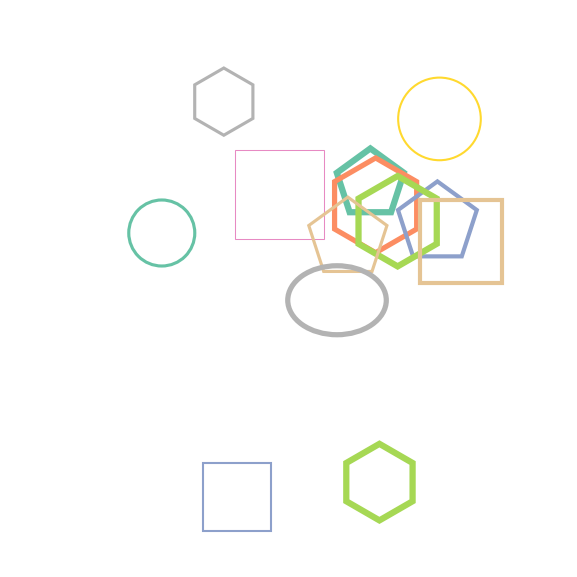[{"shape": "circle", "thickness": 1.5, "radius": 0.29, "center": [0.28, 0.596]}, {"shape": "pentagon", "thickness": 3, "radius": 0.31, "center": [0.641, 0.681]}, {"shape": "hexagon", "thickness": 2.5, "radius": 0.41, "center": [0.65, 0.644]}, {"shape": "pentagon", "thickness": 2, "radius": 0.36, "center": [0.757, 0.613]}, {"shape": "square", "thickness": 1, "radius": 0.3, "center": [0.41, 0.138]}, {"shape": "square", "thickness": 0.5, "radius": 0.39, "center": [0.484, 0.662]}, {"shape": "hexagon", "thickness": 3, "radius": 0.39, "center": [0.689, 0.616]}, {"shape": "hexagon", "thickness": 3, "radius": 0.33, "center": [0.657, 0.164]}, {"shape": "circle", "thickness": 1, "radius": 0.36, "center": [0.761, 0.793]}, {"shape": "square", "thickness": 2, "radius": 0.36, "center": [0.798, 0.581]}, {"shape": "pentagon", "thickness": 1.5, "radius": 0.36, "center": [0.602, 0.587]}, {"shape": "hexagon", "thickness": 1.5, "radius": 0.29, "center": [0.388, 0.823]}, {"shape": "oval", "thickness": 2.5, "radius": 0.43, "center": [0.584, 0.479]}]